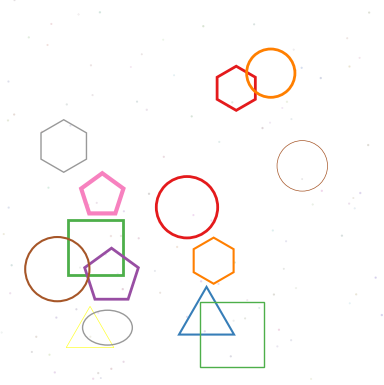[{"shape": "hexagon", "thickness": 2, "radius": 0.29, "center": [0.614, 0.771]}, {"shape": "circle", "thickness": 2, "radius": 0.4, "center": [0.486, 0.462]}, {"shape": "triangle", "thickness": 1.5, "radius": 0.41, "center": [0.536, 0.172]}, {"shape": "square", "thickness": 2, "radius": 0.36, "center": [0.248, 0.357]}, {"shape": "square", "thickness": 1, "radius": 0.42, "center": [0.603, 0.131]}, {"shape": "pentagon", "thickness": 2, "radius": 0.37, "center": [0.29, 0.282]}, {"shape": "hexagon", "thickness": 1.5, "radius": 0.3, "center": [0.555, 0.323]}, {"shape": "circle", "thickness": 2, "radius": 0.31, "center": [0.703, 0.81]}, {"shape": "triangle", "thickness": 0.5, "radius": 0.36, "center": [0.234, 0.133]}, {"shape": "circle", "thickness": 1.5, "radius": 0.42, "center": [0.149, 0.301]}, {"shape": "circle", "thickness": 0.5, "radius": 0.33, "center": [0.785, 0.569]}, {"shape": "pentagon", "thickness": 3, "radius": 0.29, "center": [0.266, 0.492]}, {"shape": "oval", "thickness": 1, "radius": 0.32, "center": [0.279, 0.149]}, {"shape": "hexagon", "thickness": 1, "radius": 0.34, "center": [0.166, 0.621]}]